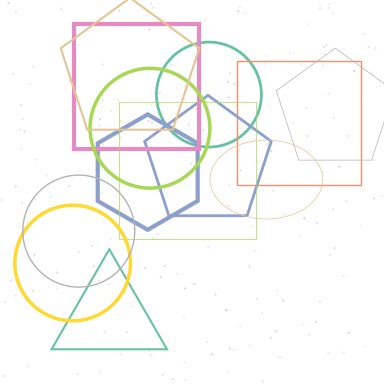[{"shape": "circle", "thickness": 2, "radius": 0.68, "center": [0.543, 0.754]}, {"shape": "triangle", "thickness": 1.5, "radius": 0.87, "center": [0.284, 0.179]}, {"shape": "square", "thickness": 1, "radius": 0.81, "center": [0.777, 0.68]}, {"shape": "hexagon", "thickness": 3, "radius": 0.75, "center": [0.384, 0.553]}, {"shape": "pentagon", "thickness": 2, "radius": 0.86, "center": [0.54, 0.58]}, {"shape": "square", "thickness": 3, "radius": 0.81, "center": [0.354, 0.776]}, {"shape": "square", "thickness": 0.5, "radius": 0.89, "center": [0.488, 0.557]}, {"shape": "circle", "thickness": 2.5, "radius": 0.78, "center": [0.389, 0.667]}, {"shape": "circle", "thickness": 2.5, "radius": 0.75, "center": [0.189, 0.317]}, {"shape": "pentagon", "thickness": 1.5, "radius": 0.95, "center": [0.338, 0.816]}, {"shape": "oval", "thickness": 0.5, "radius": 0.73, "center": [0.692, 0.534]}, {"shape": "circle", "thickness": 1, "radius": 0.73, "center": [0.205, 0.4]}, {"shape": "pentagon", "thickness": 0.5, "radius": 0.8, "center": [0.871, 0.714]}]